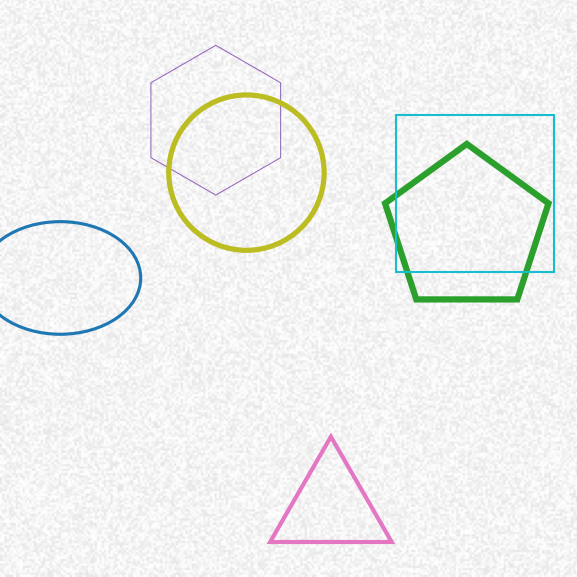[{"shape": "oval", "thickness": 1.5, "radius": 0.7, "center": [0.104, 0.518]}, {"shape": "pentagon", "thickness": 3, "radius": 0.74, "center": [0.808, 0.601]}, {"shape": "hexagon", "thickness": 0.5, "radius": 0.65, "center": [0.374, 0.791]}, {"shape": "triangle", "thickness": 2, "radius": 0.61, "center": [0.573, 0.121]}, {"shape": "circle", "thickness": 2.5, "radius": 0.67, "center": [0.427, 0.7]}, {"shape": "square", "thickness": 1, "radius": 0.68, "center": [0.822, 0.664]}]